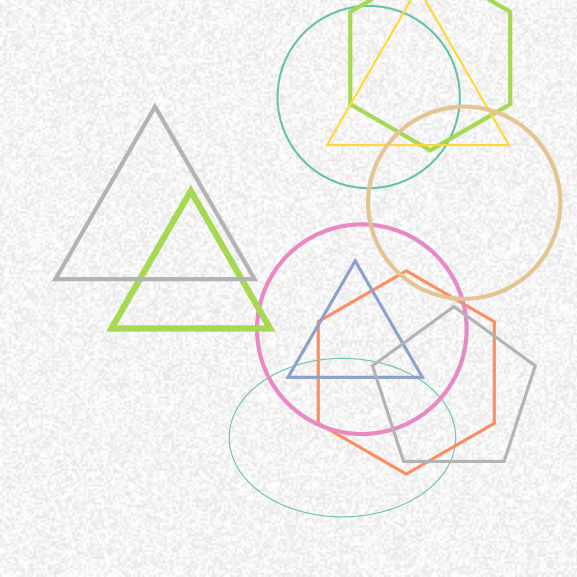[{"shape": "oval", "thickness": 0.5, "radius": 0.98, "center": [0.593, 0.241]}, {"shape": "circle", "thickness": 1, "radius": 0.79, "center": [0.638, 0.831]}, {"shape": "hexagon", "thickness": 1.5, "radius": 0.88, "center": [0.704, 0.354]}, {"shape": "triangle", "thickness": 1.5, "radius": 0.67, "center": [0.615, 0.413]}, {"shape": "circle", "thickness": 2, "radius": 0.91, "center": [0.627, 0.429]}, {"shape": "hexagon", "thickness": 2, "radius": 0.8, "center": [0.745, 0.899]}, {"shape": "triangle", "thickness": 3, "radius": 0.79, "center": [0.33, 0.51]}, {"shape": "triangle", "thickness": 1, "radius": 0.91, "center": [0.724, 0.839]}, {"shape": "circle", "thickness": 2, "radius": 0.83, "center": [0.804, 0.648]}, {"shape": "triangle", "thickness": 2, "radius": 1.0, "center": [0.268, 0.615]}, {"shape": "pentagon", "thickness": 1.5, "radius": 0.74, "center": [0.786, 0.32]}]